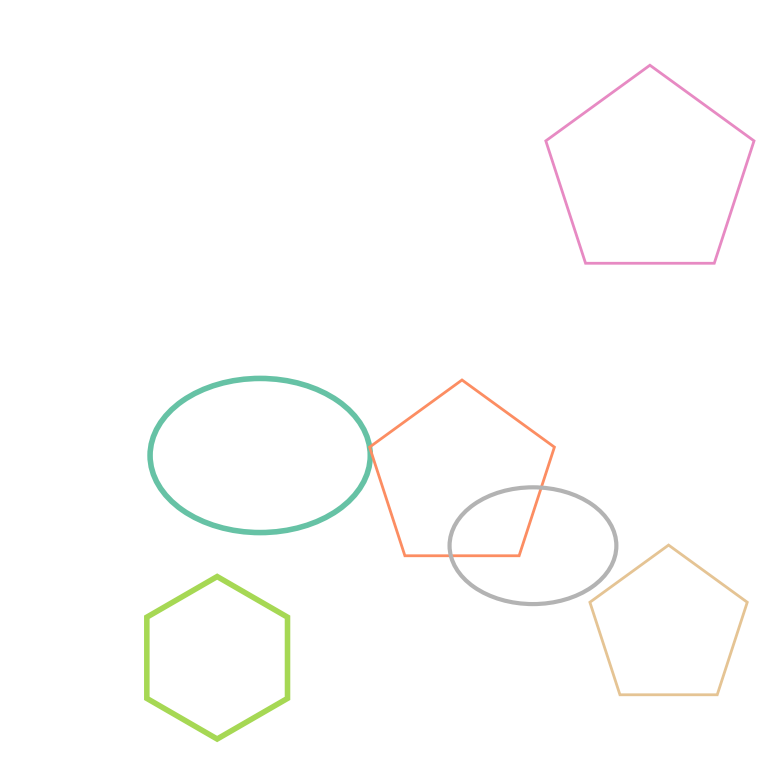[{"shape": "oval", "thickness": 2, "radius": 0.71, "center": [0.338, 0.408]}, {"shape": "pentagon", "thickness": 1, "radius": 0.63, "center": [0.6, 0.38]}, {"shape": "pentagon", "thickness": 1, "radius": 0.71, "center": [0.844, 0.773]}, {"shape": "hexagon", "thickness": 2, "radius": 0.53, "center": [0.282, 0.146]}, {"shape": "pentagon", "thickness": 1, "radius": 0.54, "center": [0.868, 0.185]}, {"shape": "oval", "thickness": 1.5, "radius": 0.54, "center": [0.692, 0.291]}]